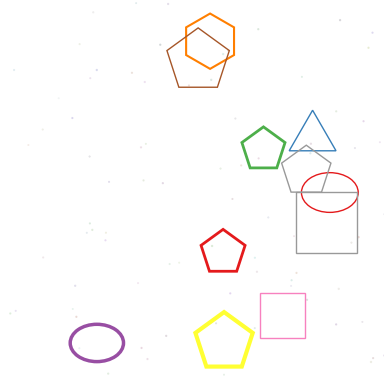[{"shape": "oval", "thickness": 1, "radius": 0.37, "center": [0.857, 0.5]}, {"shape": "pentagon", "thickness": 2, "radius": 0.3, "center": [0.579, 0.344]}, {"shape": "triangle", "thickness": 1, "radius": 0.35, "center": [0.812, 0.643]}, {"shape": "pentagon", "thickness": 2, "radius": 0.29, "center": [0.684, 0.612]}, {"shape": "oval", "thickness": 2.5, "radius": 0.35, "center": [0.252, 0.109]}, {"shape": "hexagon", "thickness": 1.5, "radius": 0.36, "center": [0.546, 0.893]}, {"shape": "pentagon", "thickness": 3, "radius": 0.39, "center": [0.582, 0.111]}, {"shape": "pentagon", "thickness": 1, "radius": 0.43, "center": [0.515, 0.842]}, {"shape": "square", "thickness": 1, "radius": 0.29, "center": [0.733, 0.181]}, {"shape": "pentagon", "thickness": 1, "radius": 0.34, "center": [0.796, 0.555]}, {"shape": "square", "thickness": 1, "radius": 0.4, "center": [0.848, 0.422]}]